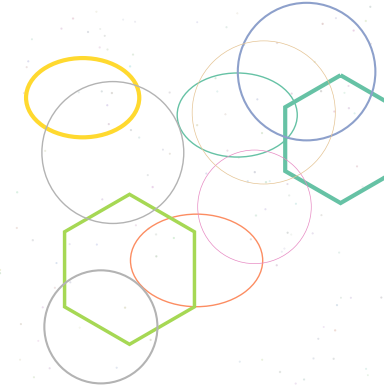[{"shape": "oval", "thickness": 1, "radius": 0.78, "center": [0.616, 0.701]}, {"shape": "hexagon", "thickness": 3, "radius": 0.83, "center": [0.885, 0.639]}, {"shape": "oval", "thickness": 1, "radius": 0.86, "center": [0.511, 0.324]}, {"shape": "circle", "thickness": 1.5, "radius": 0.89, "center": [0.796, 0.814]}, {"shape": "circle", "thickness": 0.5, "radius": 0.74, "center": [0.661, 0.463]}, {"shape": "hexagon", "thickness": 2.5, "radius": 0.97, "center": [0.336, 0.3]}, {"shape": "oval", "thickness": 3, "radius": 0.74, "center": [0.215, 0.746]}, {"shape": "circle", "thickness": 0.5, "radius": 0.93, "center": [0.685, 0.708]}, {"shape": "circle", "thickness": 1.5, "radius": 0.73, "center": [0.262, 0.151]}, {"shape": "circle", "thickness": 1, "radius": 0.92, "center": [0.293, 0.604]}]